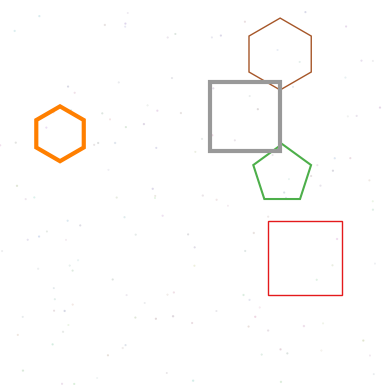[{"shape": "square", "thickness": 1, "radius": 0.48, "center": [0.791, 0.33]}, {"shape": "pentagon", "thickness": 1.5, "radius": 0.39, "center": [0.733, 0.547]}, {"shape": "hexagon", "thickness": 3, "radius": 0.36, "center": [0.156, 0.653]}, {"shape": "hexagon", "thickness": 1, "radius": 0.47, "center": [0.728, 0.86]}, {"shape": "square", "thickness": 3, "radius": 0.45, "center": [0.636, 0.697]}]